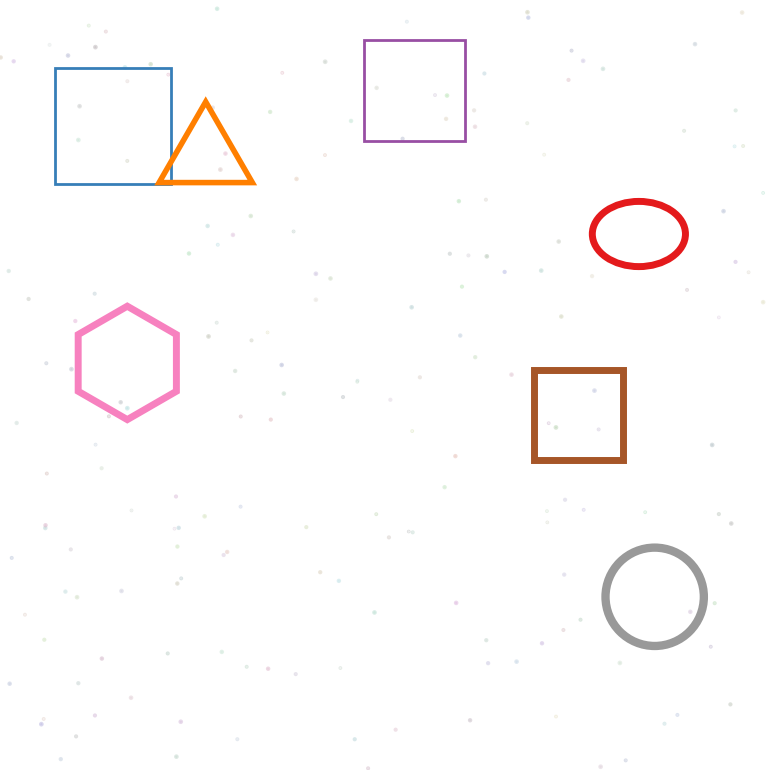[{"shape": "oval", "thickness": 2.5, "radius": 0.3, "center": [0.83, 0.696]}, {"shape": "square", "thickness": 1, "radius": 0.38, "center": [0.147, 0.836]}, {"shape": "square", "thickness": 1, "radius": 0.33, "center": [0.539, 0.883]}, {"shape": "triangle", "thickness": 2, "radius": 0.35, "center": [0.267, 0.798]}, {"shape": "square", "thickness": 2.5, "radius": 0.29, "center": [0.751, 0.461]}, {"shape": "hexagon", "thickness": 2.5, "radius": 0.37, "center": [0.165, 0.529]}, {"shape": "circle", "thickness": 3, "radius": 0.32, "center": [0.85, 0.225]}]